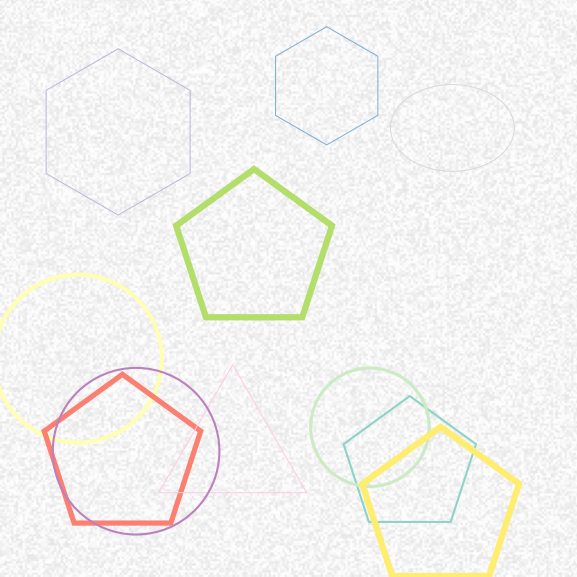[{"shape": "pentagon", "thickness": 1, "radius": 0.6, "center": [0.71, 0.193]}, {"shape": "circle", "thickness": 2, "radius": 0.73, "center": [0.135, 0.378]}, {"shape": "hexagon", "thickness": 0.5, "radius": 0.72, "center": [0.205, 0.771]}, {"shape": "pentagon", "thickness": 2.5, "radius": 0.71, "center": [0.212, 0.209]}, {"shape": "hexagon", "thickness": 0.5, "radius": 0.51, "center": [0.566, 0.85]}, {"shape": "pentagon", "thickness": 3, "radius": 0.71, "center": [0.44, 0.565]}, {"shape": "triangle", "thickness": 0.5, "radius": 0.74, "center": [0.403, 0.22]}, {"shape": "oval", "thickness": 0.5, "radius": 0.54, "center": [0.783, 0.778]}, {"shape": "circle", "thickness": 1, "radius": 0.72, "center": [0.236, 0.218]}, {"shape": "circle", "thickness": 1.5, "radius": 0.51, "center": [0.641, 0.259]}, {"shape": "pentagon", "thickness": 3, "radius": 0.71, "center": [0.763, 0.117]}]